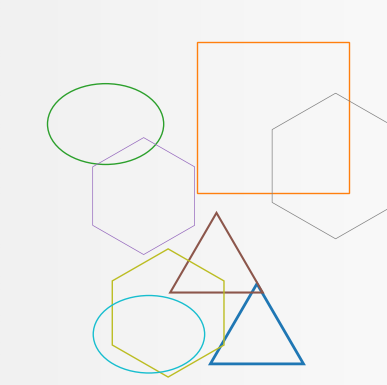[{"shape": "triangle", "thickness": 2, "radius": 0.69, "center": [0.663, 0.124]}, {"shape": "square", "thickness": 1, "radius": 0.98, "center": [0.705, 0.695]}, {"shape": "oval", "thickness": 1, "radius": 0.75, "center": [0.272, 0.678]}, {"shape": "hexagon", "thickness": 0.5, "radius": 0.76, "center": [0.371, 0.491]}, {"shape": "triangle", "thickness": 1.5, "radius": 0.69, "center": [0.559, 0.309]}, {"shape": "hexagon", "thickness": 0.5, "radius": 0.95, "center": [0.866, 0.569]}, {"shape": "hexagon", "thickness": 1, "radius": 0.83, "center": [0.434, 0.187]}, {"shape": "oval", "thickness": 1, "radius": 0.72, "center": [0.384, 0.132]}]